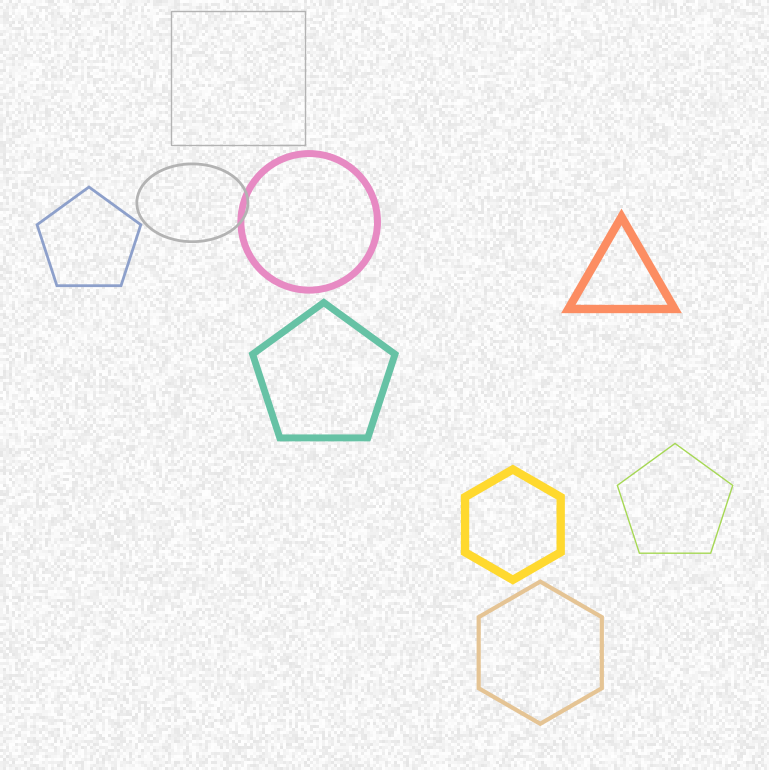[{"shape": "pentagon", "thickness": 2.5, "radius": 0.49, "center": [0.421, 0.51]}, {"shape": "triangle", "thickness": 3, "radius": 0.4, "center": [0.807, 0.639]}, {"shape": "pentagon", "thickness": 1, "radius": 0.35, "center": [0.116, 0.686]}, {"shape": "circle", "thickness": 2.5, "radius": 0.44, "center": [0.402, 0.712]}, {"shape": "pentagon", "thickness": 0.5, "radius": 0.39, "center": [0.877, 0.345]}, {"shape": "hexagon", "thickness": 3, "radius": 0.36, "center": [0.666, 0.319]}, {"shape": "hexagon", "thickness": 1.5, "radius": 0.46, "center": [0.702, 0.152]}, {"shape": "oval", "thickness": 1, "radius": 0.36, "center": [0.25, 0.737]}, {"shape": "square", "thickness": 0.5, "radius": 0.44, "center": [0.309, 0.899]}]